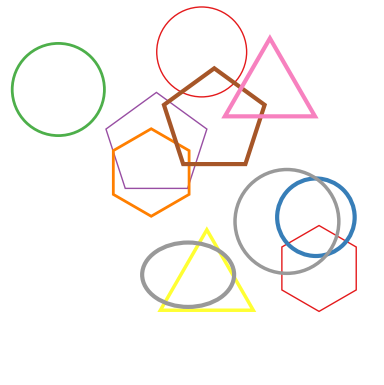[{"shape": "circle", "thickness": 1, "radius": 0.58, "center": [0.524, 0.865]}, {"shape": "hexagon", "thickness": 1, "radius": 0.56, "center": [0.829, 0.303]}, {"shape": "circle", "thickness": 3, "radius": 0.5, "center": [0.821, 0.436]}, {"shape": "circle", "thickness": 2, "radius": 0.6, "center": [0.151, 0.768]}, {"shape": "pentagon", "thickness": 1, "radius": 0.69, "center": [0.406, 0.622]}, {"shape": "hexagon", "thickness": 2, "radius": 0.57, "center": [0.393, 0.552]}, {"shape": "triangle", "thickness": 2.5, "radius": 0.7, "center": [0.537, 0.264]}, {"shape": "pentagon", "thickness": 3, "radius": 0.69, "center": [0.557, 0.685]}, {"shape": "triangle", "thickness": 3, "radius": 0.68, "center": [0.701, 0.765]}, {"shape": "circle", "thickness": 2.5, "radius": 0.67, "center": [0.745, 0.425]}, {"shape": "oval", "thickness": 3, "radius": 0.6, "center": [0.489, 0.286]}]